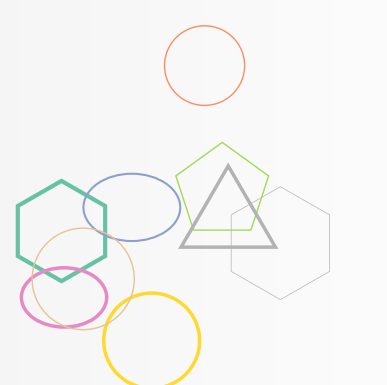[{"shape": "hexagon", "thickness": 3, "radius": 0.65, "center": [0.159, 0.4]}, {"shape": "circle", "thickness": 1, "radius": 0.52, "center": [0.528, 0.83]}, {"shape": "oval", "thickness": 1.5, "radius": 0.62, "center": [0.34, 0.461]}, {"shape": "oval", "thickness": 2.5, "radius": 0.55, "center": [0.165, 0.227]}, {"shape": "pentagon", "thickness": 1, "radius": 0.63, "center": [0.574, 0.504]}, {"shape": "circle", "thickness": 2.5, "radius": 0.62, "center": [0.391, 0.115]}, {"shape": "circle", "thickness": 1, "radius": 0.66, "center": [0.215, 0.276]}, {"shape": "hexagon", "thickness": 0.5, "radius": 0.73, "center": [0.724, 0.368]}, {"shape": "triangle", "thickness": 2.5, "radius": 0.7, "center": [0.589, 0.428]}]